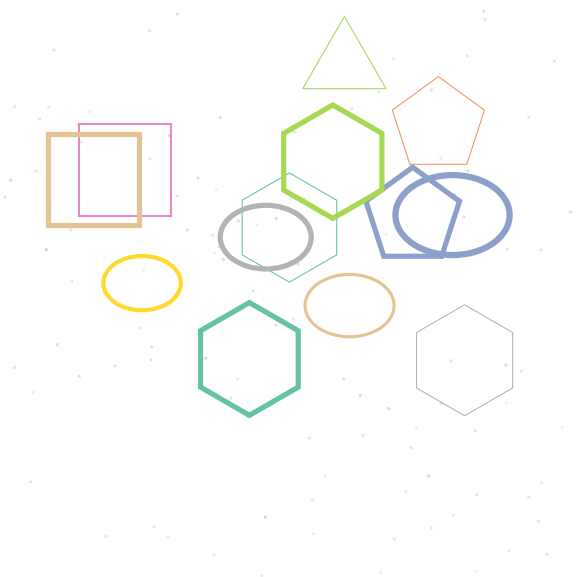[{"shape": "hexagon", "thickness": 2.5, "radius": 0.49, "center": [0.432, 0.378]}, {"shape": "hexagon", "thickness": 0.5, "radius": 0.47, "center": [0.501, 0.605]}, {"shape": "pentagon", "thickness": 0.5, "radius": 0.42, "center": [0.759, 0.783]}, {"shape": "oval", "thickness": 3, "radius": 0.49, "center": [0.784, 0.627]}, {"shape": "pentagon", "thickness": 2.5, "radius": 0.43, "center": [0.715, 0.624]}, {"shape": "square", "thickness": 1, "radius": 0.4, "center": [0.217, 0.705]}, {"shape": "hexagon", "thickness": 2.5, "radius": 0.49, "center": [0.576, 0.719]}, {"shape": "triangle", "thickness": 0.5, "radius": 0.42, "center": [0.596, 0.887]}, {"shape": "oval", "thickness": 2, "radius": 0.34, "center": [0.246, 0.509]}, {"shape": "oval", "thickness": 1.5, "radius": 0.39, "center": [0.605, 0.47]}, {"shape": "square", "thickness": 2.5, "radius": 0.39, "center": [0.161, 0.688]}, {"shape": "hexagon", "thickness": 0.5, "radius": 0.48, "center": [0.805, 0.375]}, {"shape": "oval", "thickness": 2.5, "radius": 0.39, "center": [0.46, 0.589]}]